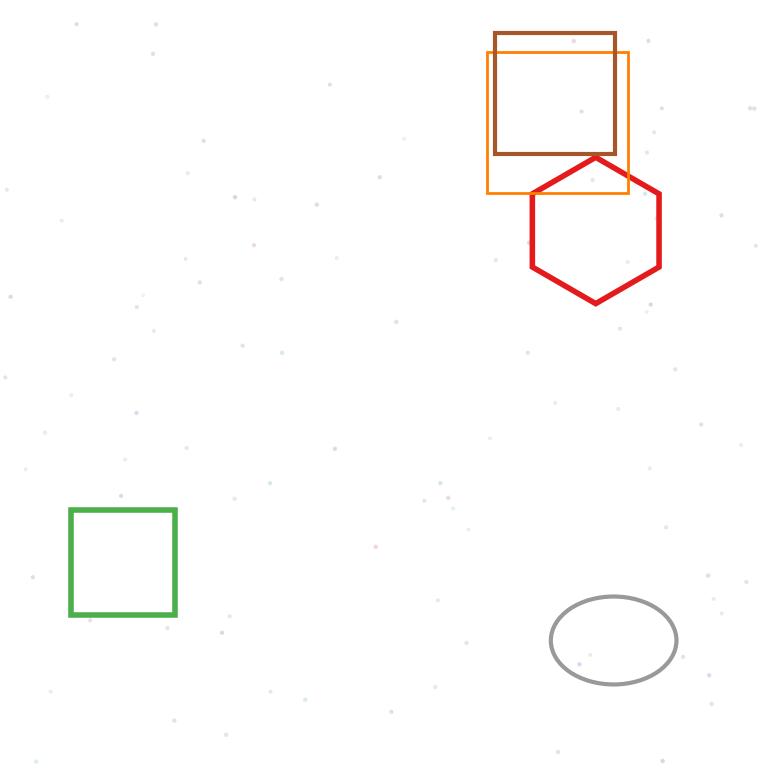[{"shape": "hexagon", "thickness": 2, "radius": 0.48, "center": [0.774, 0.701]}, {"shape": "square", "thickness": 2, "radius": 0.34, "center": [0.16, 0.27]}, {"shape": "square", "thickness": 1, "radius": 0.46, "center": [0.724, 0.841]}, {"shape": "square", "thickness": 1.5, "radius": 0.39, "center": [0.721, 0.879]}, {"shape": "oval", "thickness": 1.5, "radius": 0.41, "center": [0.797, 0.168]}]